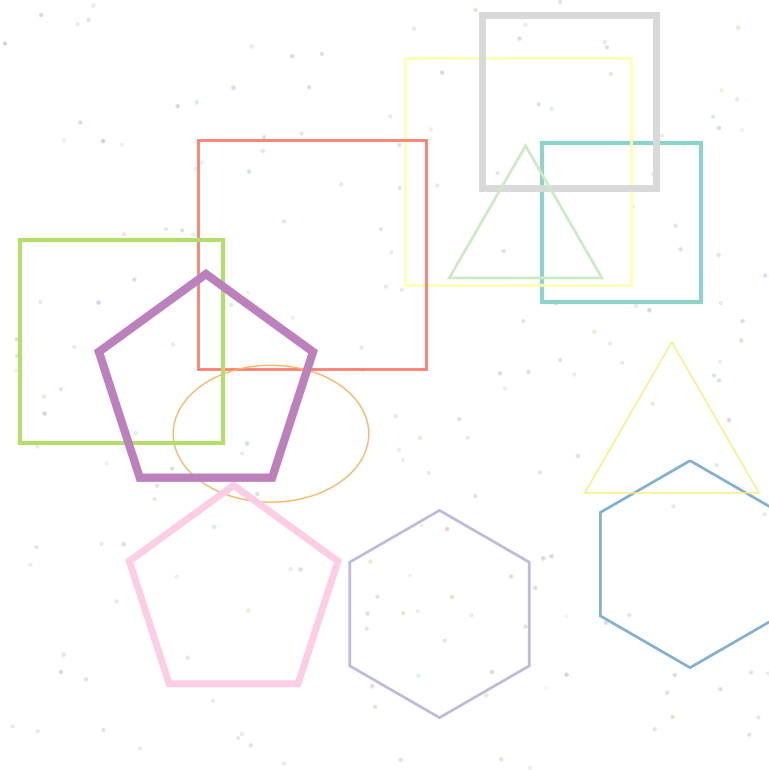[{"shape": "square", "thickness": 1.5, "radius": 0.52, "center": [0.807, 0.711]}, {"shape": "square", "thickness": 1, "radius": 0.74, "center": [0.673, 0.777]}, {"shape": "hexagon", "thickness": 1, "radius": 0.67, "center": [0.571, 0.203]}, {"shape": "square", "thickness": 1, "radius": 0.74, "center": [0.405, 0.669]}, {"shape": "hexagon", "thickness": 1, "radius": 0.67, "center": [0.896, 0.267]}, {"shape": "oval", "thickness": 0.5, "radius": 0.64, "center": [0.352, 0.437]}, {"shape": "square", "thickness": 1.5, "radius": 0.66, "center": [0.158, 0.557]}, {"shape": "pentagon", "thickness": 2.5, "radius": 0.71, "center": [0.303, 0.227]}, {"shape": "square", "thickness": 2.5, "radius": 0.56, "center": [0.739, 0.868]}, {"shape": "pentagon", "thickness": 3, "radius": 0.73, "center": [0.267, 0.498]}, {"shape": "triangle", "thickness": 1, "radius": 0.57, "center": [0.683, 0.696]}, {"shape": "triangle", "thickness": 0.5, "radius": 0.65, "center": [0.872, 0.425]}]